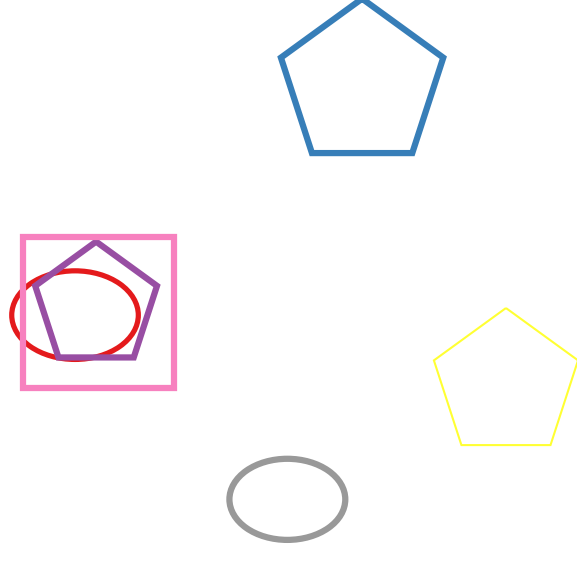[{"shape": "oval", "thickness": 2.5, "radius": 0.55, "center": [0.13, 0.453]}, {"shape": "pentagon", "thickness": 3, "radius": 0.74, "center": [0.627, 0.854]}, {"shape": "pentagon", "thickness": 3, "radius": 0.55, "center": [0.166, 0.47]}, {"shape": "pentagon", "thickness": 1, "radius": 0.66, "center": [0.876, 0.335]}, {"shape": "square", "thickness": 3, "radius": 0.65, "center": [0.171, 0.458]}, {"shape": "oval", "thickness": 3, "radius": 0.5, "center": [0.498, 0.134]}]